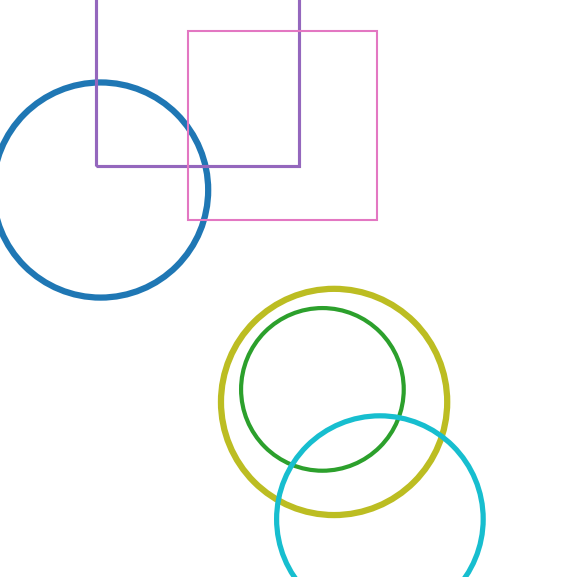[{"shape": "circle", "thickness": 3, "radius": 0.93, "center": [0.174, 0.67]}, {"shape": "circle", "thickness": 2, "radius": 0.7, "center": [0.558, 0.325]}, {"shape": "square", "thickness": 1.5, "radius": 0.88, "center": [0.342, 0.887]}, {"shape": "square", "thickness": 1, "radius": 0.82, "center": [0.49, 0.782]}, {"shape": "circle", "thickness": 3, "radius": 0.98, "center": [0.579, 0.303]}, {"shape": "circle", "thickness": 2.5, "radius": 0.89, "center": [0.658, 0.1]}]